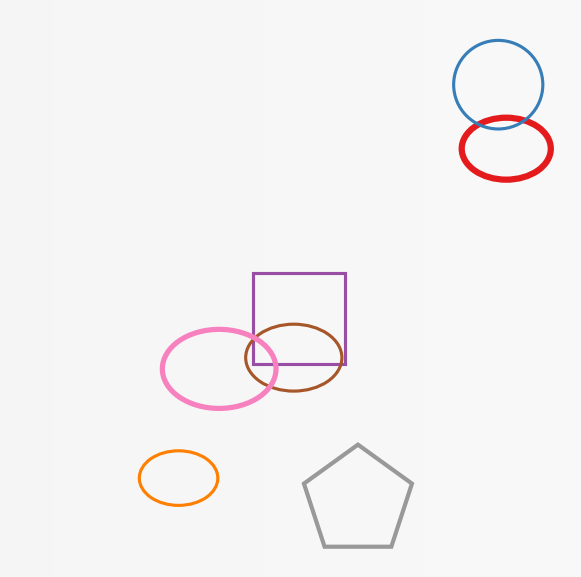[{"shape": "oval", "thickness": 3, "radius": 0.38, "center": [0.871, 0.742]}, {"shape": "circle", "thickness": 1.5, "radius": 0.38, "center": [0.857, 0.853]}, {"shape": "square", "thickness": 1.5, "radius": 0.39, "center": [0.514, 0.448]}, {"shape": "oval", "thickness": 1.5, "radius": 0.34, "center": [0.307, 0.171]}, {"shape": "oval", "thickness": 1.5, "radius": 0.41, "center": [0.505, 0.38]}, {"shape": "oval", "thickness": 2.5, "radius": 0.49, "center": [0.377, 0.36]}, {"shape": "pentagon", "thickness": 2, "radius": 0.49, "center": [0.616, 0.132]}]